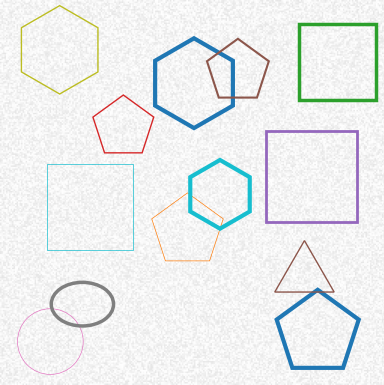[{"shape": "hexagon", "thickness": 3, "radius": 0.58, "center": [0.504, 0.784]}, {"shape": "pentagon", "thickness": 3, "radius": 0.56, "center": [0.825, 0.135]}, {"shape": "pentagon", "thickness": 0.5, "radius": 0.49, "center": [0.487, 0.401]}, {"shape": "square", "thickness": 2.5, "radius": 0.49, "center": [0.877, 0.839]}, {"shape": "pentagon", "thickness": 1, "radius": 0.42, "center": [0.32, 0.67]}, {"shape": "square", "thickness": 2, "radius": 0.59, "center": [0.809, 0.542]}, {"shape": "pentagon", "thickness": 1.5, "radius": 0.42, "center": [0.618, 0.815]}, {"shape": "triangle", "thickness": 1, "radius": 0.45, "center": [0.791, 0.286]}, {"shape": "circle", "thickness": 0.5, "radius": 0.43, "center": [0.131, 0.113]}, {"shape": "oval", "thickness": 2.5, "radius": 0.4, "center": [0.214, 0.21]}, {"shape": "hexagon", "thickness": 1, "radius": 0.57, "center": [0.155, 0.871]}, {"shape": "square", "thickness": 0.5, "radius": 0.56, "center": [0.235, 0.463]}, {"shape": "hexagon", "thickness": 3, "radius": 0.45, "center": [0.571, 0.495]}]